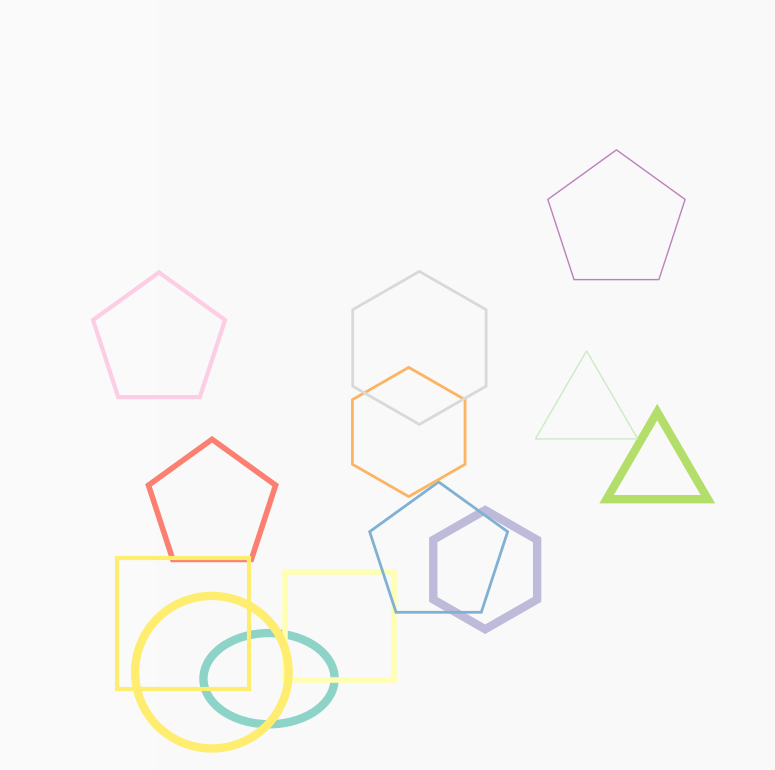[{"shape": "oval", "thickness": 3, "radius": 0.42, "center": [0.347, 0.119]}, {"shape": "square", "thickness": 2, "radius": 0.35, "center": [0.438, 0.188]}, {"shape": "hexagon", "thickness": 3, "radius": 0.39, "center": [0.626, 0.26]}, {"shape": "pentagon", "thickness": 2, "radius": 0.43, "center": [0.274, 0.343]}, {"shape": "pentagon", "thickness": 1, "radius": 0.47, "center": [0.566, 0.281]}, {"shape": "hexagon", "thickness": 1, "radius": 0.42, "center": [0.527, 0.439]}, {"shape": "triangle", "thickness": 3, "radius": 0.38, "center": [0.848, 0.389]}, {"shape": "pentagon", "thickness": 1.5, "radius": 0.45, "center": [0.205, 0.557]}, {"shape": "hexagon", "thickness": 1, "radius": 0.5, "center": [0.541, 0.548]}, {"shape": "pentagon", "thickness": 0.5, "radius": 0.47, "center": [0.795, 0.712]}, {"shape": "triangle", "thickness": 0.5, "radius": 0.38, "center": [0.757, 0.468]}, {"shape": "circle", "thickness": 3, "radius": 0.5, "center": [0.273, 0.127]}, {"shape": "square", "thickness": 1.5, "radius": 0.42, "center": [0.236, 0.19]}]